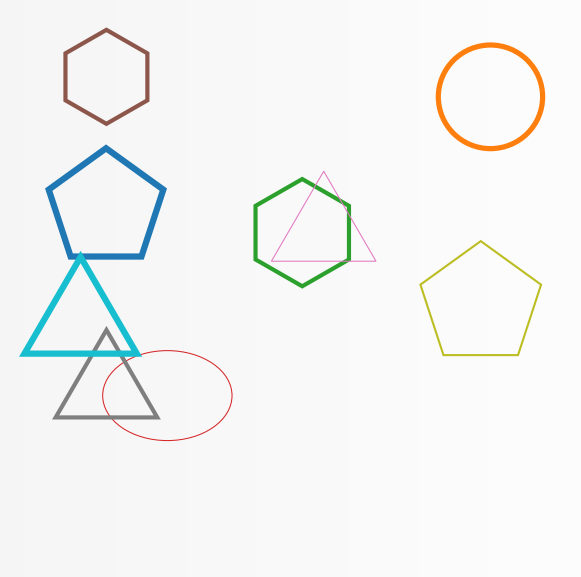[{"shape": "pentagon", "thickness": 3, "radius": 0.52, "center": [0.182, 0.639]}, {"shape": "circle", "thickness": 2.5, "radius": 0.45, "center": [0.844, 0.831]}, {"shape": "hexagon", "thickness": 2, "radius": 0.46, "center": [0.52, 0.596]}, {"shape": "oval", "thickness": 0.5, "radius": 0.56, "center": [0.288, 0.314]}, {"shape": "hexagon", "thickness": 2, "radius": 0.41, "center": [0.183, 0.866]}, {"shape": "triangle", "thickness": 0.5, "radius": 0.52, "center": [0.557, 0.599]}, {"shape": "triangle", "thickness": 2, "radius": 0.5, "center": [0.183, 0.327]}, {"shape": "pentagon", "thickness": 1, "radius": 0.55, "center": [0.827, 0.473]}, {"shape": "triangle", "thickness": 3, "radius": 0.56, "center": [0.139, 0.443]}]